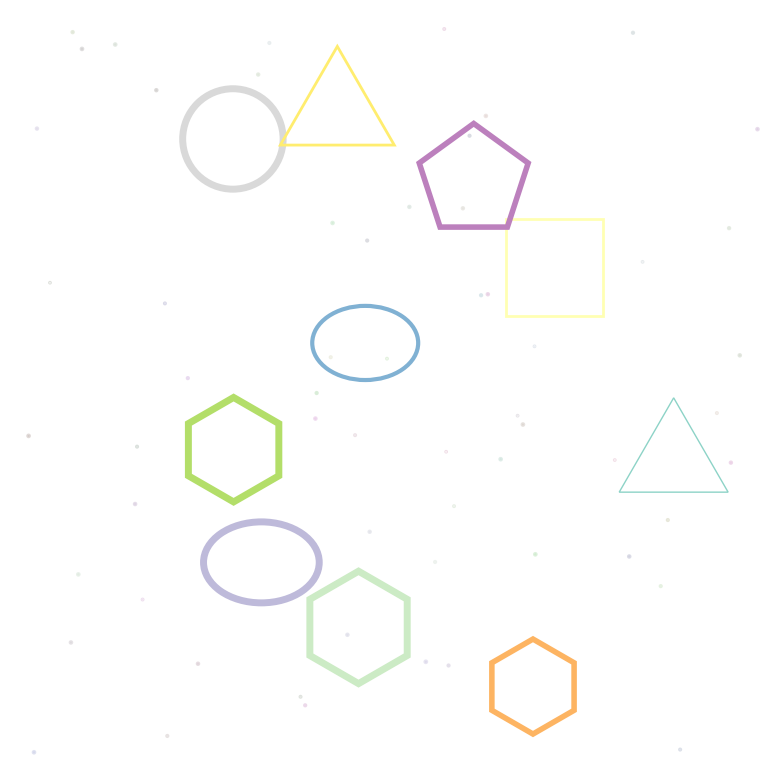[{"shape": "triangle", "thickness": 0.5, "radius": 0.41, "center": [0.875, 0.402]}, {"shape": "square", "thickness": 1, "radius": 0.31, "center": [0.72, 0.653]}, {"shape": "oval", "thickness": 2.5, "radius": 0.38, "center": [0.339, 0.27]}, {"shape": "oval", "thickness": 1.5, "radius": 0.34, "center": [0.474, 0.555]}, {"shape": "hexagon", "thickness": 2, "radius": 0.31, "center": [0.692, 0.108]}, {"shape": "hexagon", "thickness": 2.5, "radius": 0.34, "center": [0.303, 0.416]}, {"shape": "circle", "thickness": 2.5, "radius": 0.33, "center": [0.302, 0.82]}, {"shape": "pentagon", "thickness": 2, "radius": 0.37, "center": [0.615, 0.765]}, {"shape": "hexagon", "thickness": 2.5, "radius": 0.36, "center": [0.466, 0.185]}, {"shape": "triangle", "thickness": 1, "radius": 0.43, "center": [0.438, 0.854]}]